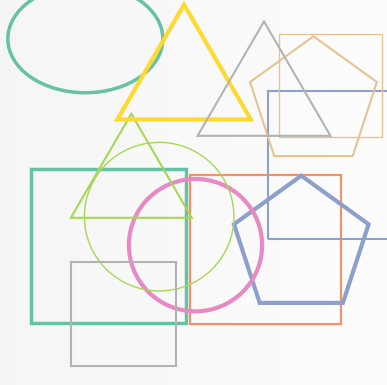[{"shape": "square", "thickness": 2.5, "radius": 1.0, "center": [0.28, 0.362]}, {"shape": "oval", "thickness": 2.5, "radius": 1.0, "center": [0.22, 0.899]}, {"shape": "square", "thickness": 1.5, "radius": 0.97, "center": [0.686, 0.351]}, {"shape": "square", "thickness": 1.5, "radius": 0.96, "center": [0.885, 0.572]}, {"shape": "pentagon", "thickness": 3, "radius": 0.91, "center": [0.778, 0.361]}, {"shape": "circle", "thickness": 3, "radius": 0.86, "center": [0.505, 0.363]}, {"shape": "triangle", "thickness": 1.5, "radius": 0.9, "center": [0.339, 0.524]}, {"shape": "circle", "thickness": 1, "radius": 0.97, "center": [0.411, 0.437]}, {"shape": "triangle", "thickness": 3, "radius": 0.99, "center": [0.475, 0.789]}, {"shape": "pentagon", "thickness": 1.5, "radius": 0.86, "center": [0.809, 0.734]}, {"shape": "square", "thickness": 1, "radius": 0.67, "center": [0.852, 0.779]}, {"shape": "triangle", "thickness": 1.5, "radius": 0.99, "center": [0.681, 0.746]}, {"shape": "square", "thickness": 1.5, "radius": 0.68, "center": [0.318, 0.185]}]